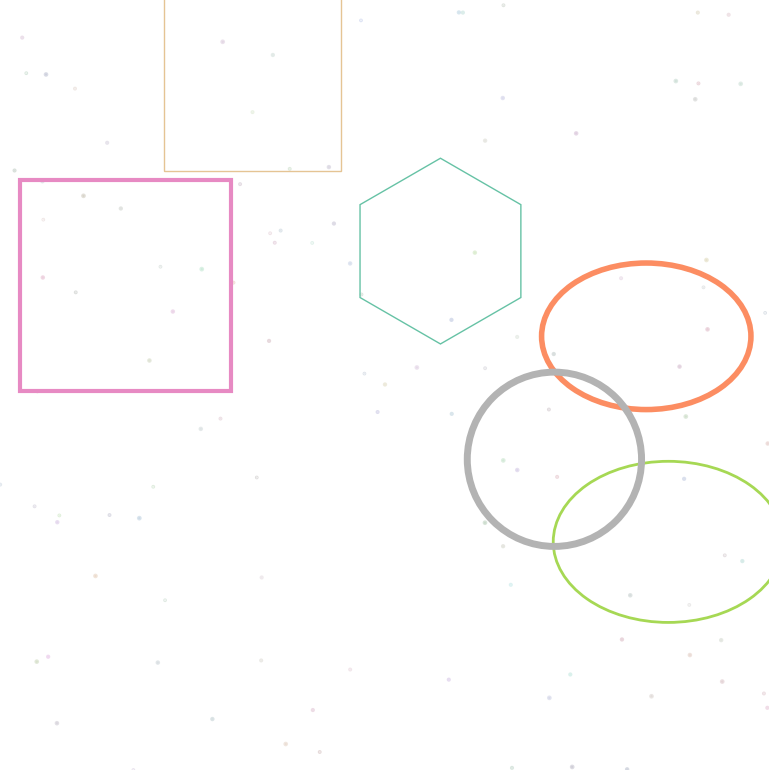[{"shape": "hexagon", "thickness": 0.5, "radius": 0.6, "center": [0.572, 0.674]}, {"shape": "oval", "thickness": 2, "radius": 0.68, "center": [0.839, 0.563]}, {"shape": "square", "thickness": 1.5, "radius": 0.68, "center": [0.163, 0.629]}, {"shape": "oval", "thickness": 1, "radius": 0.75, "center": [0.868, 0.296]}, {"shape": "square", "thickness": 0.5, "radius": 0.57, "center": [0.328, 0.893]}, {"shape": "circle", "thickness": 2.5, "radius": 0.57, "center": [0.72, 0.404]}]